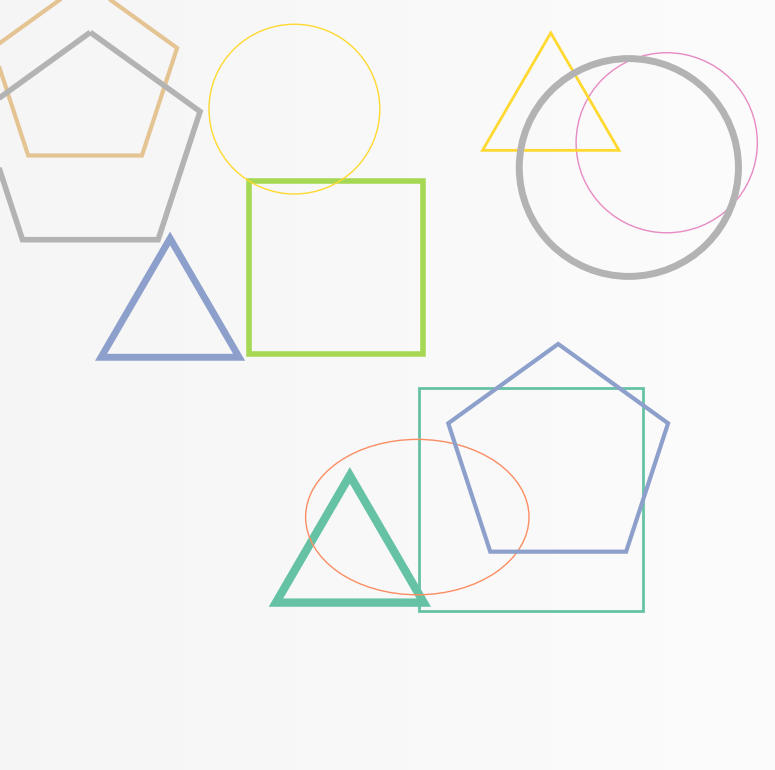[{"shape": "square", "thickness": 1, "radius": 0.72, "center": [0.686, 0.351]}, {"shape": "triangle", "thickness": 3, "radius": 0.55, "center": [0.451, 0.272]}, {"shape": "oval", "thickness": 0.5, "radius": 0.72, "center": [0.538, 0.328]}, {"shape": "pentagon", "thickness": 1.5, "radius": 0.75, "center": [0.72, 0.404]}, {"shape": "triangle", "thickness": 2.5, "radius": 0.51, "center": [0.219, 0.587]}, {"shape": "circle", "thickness": 0.5, "radius": 0.58, "center": [0.86, 0.815]}, {"shape": "square", "thickness": 2, "radius": 0.56, "center": [0.434, 0.652]}, {"shape": "triangle", "thickness": 1, "radius": 0.51, "center": [0.711, 0.856]}, {"shape": "circle", "thickness": 0.5, "radius": 0.55, "center": [0.38, 0.858]}, {"shape": "pentagon", "thickness": 1.5, "radius": 0.62, "center": [0.11, 0.899]}, {"shape": "circle", "thickness": 2.5, "radius": 0.71, "center": [0.811, 0.782]}, {"shape": "pentagon", "thickness": 2, "radius": 0.74, "center": [0.117, 0.809]}]